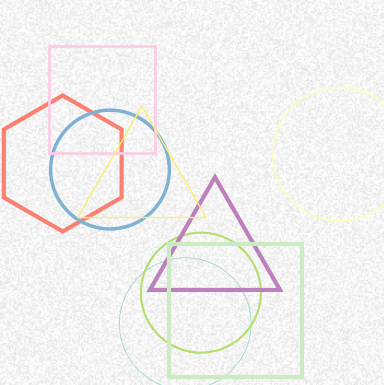[{"shape": "circle", "thickness": 0.5, "radius": 0.86, "center": [0.481, 0.159]}, {"shape": "circle", "thickness": 1, "radius": 0.87, "center": [0.882, 0.6]}, {"shape": "hexagon", "thickness": 3, "radius": 0.88, "center": [0.163, 0.575]}, {"shape": "circle", "thickness": 2.5, "radius": 0.77, "center": [0.286, 0.56]}, {"shape": "circle", "thickness": 1.5, "radius": 0.78, "center": [0.522, 0.24]}, {"shape": "square", "thickness": 2, "radius": 0.69, "center": [0.265, 0.742]}, {"shape": "triangle", "thickness": 3, "radius": 0.98, "center": [0.558, 0.345]}, {"shape": "square", "thickness": 3, "radius": 0.86, "center": [0.612, 0.194]}, {"shape": "triangle", "thickness": 1, "radius": 0.96, "center": [0.369, 0.531]}]